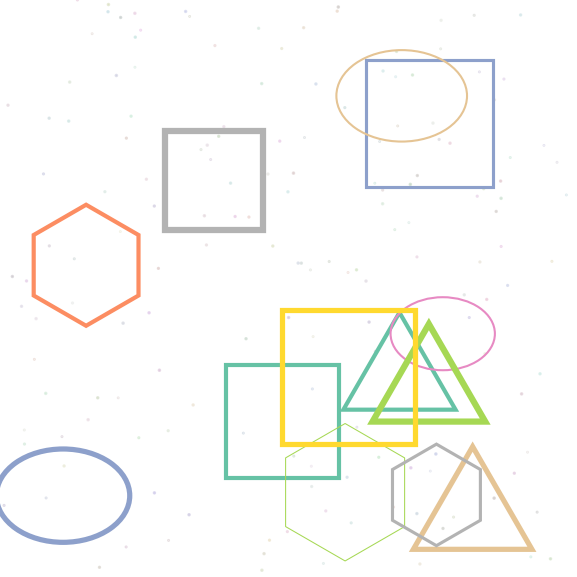[{"shape": "square", "thickness": 2, "radius": 0.49, "center": [0.489, 0.269]}, {"shape": "triangle", "thickness": 2, "radius": 0.56, "center": [0.692, 0.346]}, {"shape": "hexagon", "thickness": 2, "radius": 0.52, "center": [0.149, 0.54]}, {"shape": "oval", "thickness": 2.5, "radius": 0.58, "center": [0.109, 0.141]}, {"shape": "square", "thickness": 1.5, "radius": 0.55, "center": [0.744, 0.786]}, {"shape": "oval", "thickness": 1, "radius": 0.45, "center": [0.767, 0.421]}, {"shape": "hexagon", "thickness": 0.5, "radius": 0.59, "center": [0.598, 0.147]}, {"shape": "triangle", "thickness": 3, "radius": 0.56, "center": [0.743, 0.325]}, {"shape": "square", "thickness": 2.5, "radius": 0.58, "center": [0.604, 0.347]}, {"shape": "oval", "thickness": 1, "radius": 0.57, "center": [0.696, 0.833]}, {"shape": "triangle", "thickness": 2.5, "radius": 0.59, "center": [0.818, 0.107]}, {"shape": "hexagon", "thickness": 1.5, "radius": 0.44, "center": [0.756, 0.142]}, {"shape": "square", "thickness": 3, "radius": 0.43, "center": [0.371, 0.687]}]